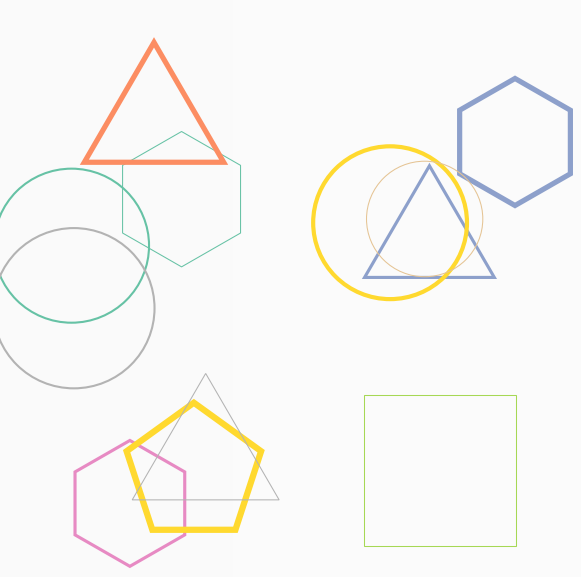[{"shape": "circle", "thickness": 1, "radius": 0.67, "center": [0.123, 0.574]}, {"shape": "hexagon", "thickness": 0.5, "radius": 0.59, "center": [0.312, 0.654]}, {"shape": "triangle", "thickness": 2.5, "radius": 0.69, "center": [0.265, 0.787]}, {"shape": "triangle", "thickness": 1.5, "radius": 0.64, "center": [0.739, 0.583]}, {"shape": "hexagon", "thickness": 2.5, "radius": 0.55, "center": [0.886, 0.753]}, {"shape": "hexagon", "thickness": 1.5, "radius": 0.54, "center": [0.223, 0.127]}, {"shape": "square", "thickness": 0.5, "radius": 0.65, "center": [0.757, 0.185]}, {"shape": "circle", "thickness": 2, "radius": 0.66, "center": [0.671, 0.613]}, {"shape": "pentagon", "thickness": 3, "radius": 0.61, "center": [0.334, 0.18]}, {"shape": "circle", "thickness": 0.5, "radius": 0.5, "center": [0.731, 0.62]}, {"shape": "circle", "thickness": 1, "radius": 0.69, "center": [0.127, 0.465]}, {"shape": "triangle", "thickness": 0.5, "radius": 0.73, "center": [0.354, 0.207]}]